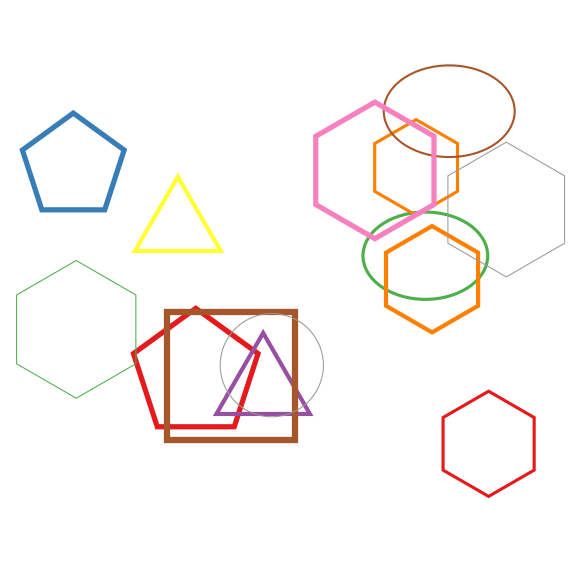[{"shape": "pentagon", "thickness": 2.5, "radius": 0.57, "center": [0.339, 0.352]}, {"shape": "hexagon", "thickness": 1.5, "radius": 0.46, "center": [0.846, 0.231]}, {"shape": "pentagon", "thickness": 2.5, "radius": 0.46, "center": [0.127, 0.711]}, {"shape": "hexagon", "thickness": 0.5, "radius": 0.6, "center": [0.132, 0.429]}, {"shape": "oval", "thickness": 1.5, "radius": 0.54, "center": [0.737, 0.556]}, {"shape": "triangle", "thickness": 2, "radius": 0.47, "center": [0.456, 0.329]}, {"shape": "hexagon", "thickness": 2, "radius": 0.46, "center": [0.748, 0.516]}, {"shape": "hexagon", "thickness": 1.5, "radius": 0.41, "center": [0.721, 0.709]}, {"shape": "triangle", "thickness": 2, "radius": 0.43, "center": [0.308, 0.607]}, {"shape": "square", "thickness": 3, "radius": 0.55, "center": [0.399, 0.348]}, {"shape": "oval", "thickness": 1, "radius": 0.57, "center": [0.778, 0.807]}, {"shape": "hexagon", "thickness": 2.5, "radius": 0.59, "center": [0.649, 0.704]}, {"shape": "circle", "thickness": 0.5, "radius": 0.45, "center": [0.471, 0.367]}, {"shape": "hexagon", "thickness": 0.5, "radius": 0.58, "center": [0.877, 0.636]}]